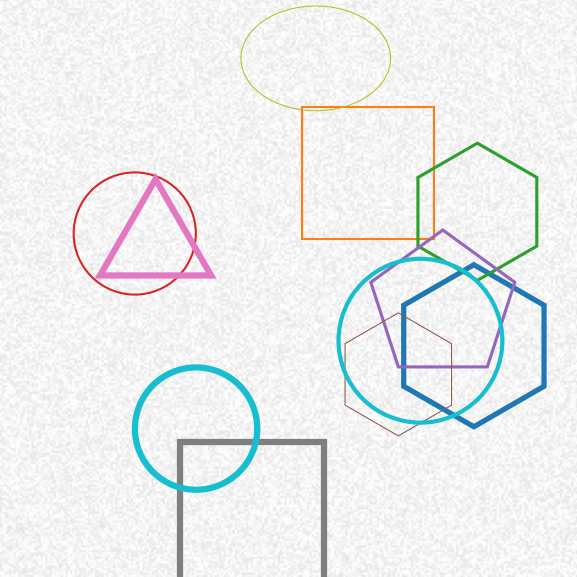[{"shape": "hexagon", "thickness": 2.5, "radius": 0.7, "center": [0.821, 0.4]}, {"shape": "square", "thickness": 1, "radius": 0.57, "center": [0.637, 0.7]}, {"shape": "hexagon", "thickness": 1.5, "radius": 0.59, "center": [0.827, 0.632]}, {"shape": "circle", "thickness": 1, "radius": 0.53, "center": [0.233, 0.595]}, {"shape": "pentagon", "thickness": 1.5, "radius": 0.66, "center": [0.767, 0.47]}, {"shape": "hexagon", "thickness": 0.5, "radius": 0.53, "center": [0.69, 0.351]}, {"shape": "triangle", "thickness": 3, "radius": 0.56, "center": [0.269, 0.578]}, {"shape": "square", "thickness": 3, "radius": 0.62, "center": [0.436, 0.109]}, {"shape": "oval", "thickness": 0.5, "radius": 0.65, "center": [0.547, 0.898]}, {"shape": "circle", "thickness": 3, "radius": 0.53, "center": [0.34, 0.257]}, {"shape": "circle", "thickness": 2, "radius": 0.71, "center": [0.728, 0.409]}]